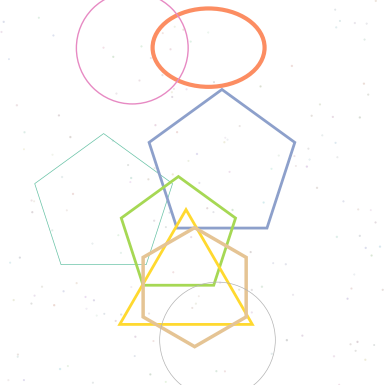[{"shape": "pentagon", "thickness": 0.5, "radius": 0.94, "center": [0.269, 0.465]}, {"shape": "oval", "thickness": 3, "radius": 0.73, "center": [0.542, 0.876]}, {"shape": "pentagon", "thickness": 2, "radius": 0.99, "center": [0.576, 0.569]}, {"shape": "circle", "thickness": 1, "radius": 0.73, "center": [0.344, 0.875]}, {"shape": "pentagon", "thickness": 2, "radius": 0.78, "center": [0.463, 0.385]}, {"shape": "triangle", "thickness": 2, "radius": 0.99, "center": [0.483, 0.257]}, {"shape": "hexagon", "thickness": 2.5, "radius": 0.77, "center": [0.506, 0.254]}, {"shape": "circle", "thickness": 0.5, "radius": 0.75, "center": [0.565, 0.117]}]